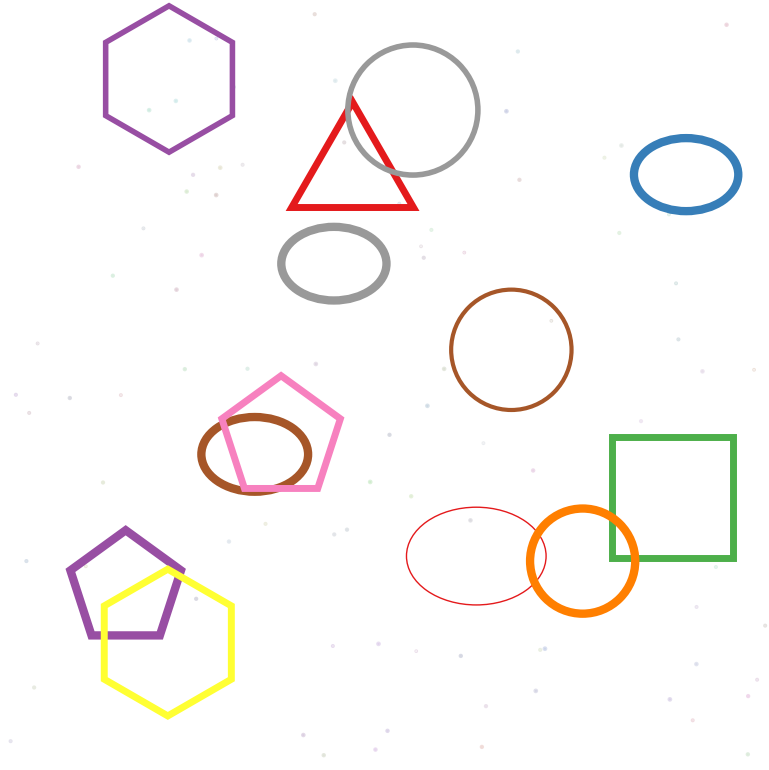[{"shape": "triangle", "thickness": 2.5, "radius": 0.46, "center": [0.458, 0.776]}, {"shape": "oval", "thickness": 0.5, "radius": 0.45, "center": [0.619, 0.278]}, {"shape": "oval", "thickness": 3, "radius": 0.34, "center": [0.891, 0.773]}, {"shape": "square", "thickness": 2.5, "radius": 0.39, "center": [0.873, 0.354]}, {"shape": "hexagon", "thickness": 2, "radius": 0.48, "center": [0.22, 0.897]}, {"shape": "pentagon", "thickness": 3, "radius": 0.38, "center": [0.163, 0.236]}, {"shape": "circle", "thickness": 3, "radius": 0.34, "center": [0.757, 0.271]}, {"shape": "hexagon", "thickness": 2.5, "radius": 0.48, "center": [0.218, 0.166]}, {"shape": "circle", "thickness": 1.5, "radius": 0.39, "center": [0.664, 0.546]}, {"shape": "oval", "thickness": 3, "radius": 0.35, "center": [0.331, 0.41]}, {"shape": "pentagon", "thickness": 2.5, "radius": 0.4, "center": [0.365, 0.431]}, {"shape": "circle", "thickness": 2, "radius": 0.42, "center": [0.536, 0.857]}, {"shape": "oval", "thickness": 3, "radius": 0.34, "center": [0.434, 0.658]}]